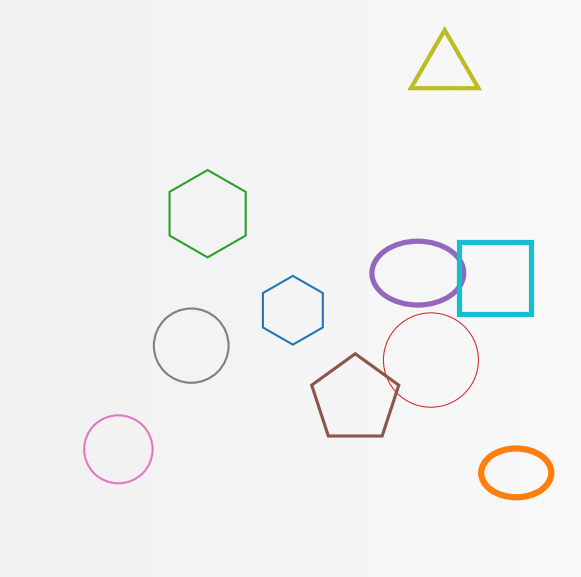[{"shape": "hexagon", "thickness": 1, "radius": 0.3, "center": [0.504, 0.462]}, {"shape": "oval", "thickness": 3, "radius": 0.3, "center": [0.888, 0.18]}, {"shape": "hexagon", "thickness": 1, "radius": 0.38, "center": [0.357, 0.629]}, {"shape": "circle", "thickness": 0.5, "radius": 0.41, "center": [0.741, 0.376]}, {"shape": "oval", "thickness": 2.5, "radius": 0.39, "center": [0.719, 0.526]}, {"shape": "pentagon", "thickness": 1.5, "radius": 0.39, "center": [0.611, 0.308]}, {"shape": "circle", "thickness": 1, "radius": 0.29, "center": [0.204, 0.221]}, {"shape": "circle", "thickness": 1, "radius": 0.32, "center": [0.329, 0.401]}, {"shape": "triangle", "thickness": 2, "radius": 0.34, "center": [0.765, 0.88]}, {"shape": "square", "thickness": 2.5, "radius": 0.31, "center": [0.852, 0.517]}]